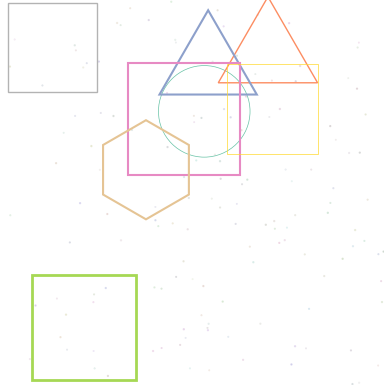[{"shape": "circle", "thickness": 0.5, "radius": 0.59, "center": [0.531, 0.711]}, {"shape": "triangle", "thickness": 1, "radius": 0.74, "center": [0.696, 0.859]}, {"shape": "triangle", "thickness": 1.5, "radius": 0.73, "center": [0.541, 0.827]}, {"shape": "square", "thickness": 1.5, "radius": 0.73, "center": [0.478, 0.691]}, {"shape": "square", "thickness": 2, "radius": 0.68, "center": [0.217, 0.149]}, {"shape": "square", "thickness": 0.5, "radius": 0.59, "center": [0.708, 0.717]}, {"shape": "hexagon", "thickness": 1.5, "radius": 0.64, "center": [0.379, 0.559]}, {"shape": "square", "thickness": 1, "radius": 0.58, "center": [0.136, 0.877]}]